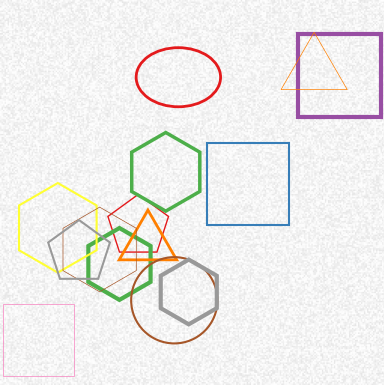[{"shape": "oval", "thickness": 2, "radius": 0.55, "center": [0.463, 0.799]}, {"shape": "pentagon", "thickness": 1, "radius": 0.41, "center": [0.359, 0.412]}, {"shape": "square", "thickness": 1.5, "radius": 0.53, "center": [0.644, 0.521]}, {"shape": "hexagon", "thickness": 3, "radius": 0.47, "center": [0.31, 0.314]}, {"shape": "hexagon", "thickness": 2.5, "radius": 0.51, "center": [0.431, 0.554]}, {"shape": "square", "thickness": 3, "radius": 0.53, "center": [0.881, 0.804]}, {"shape": "triangle", "thickness": 0.5, "radius": 0.5, "center": [0.816, 0.817]}, {"shape": "triangle", "thickness": 2, "radius": 0.43, "center": [0.384, 0.368]}, {"shape": "hexagon", "thickness": 1.5, "radius": 0.58, "center": [0.15, 0.408]}, {"shape": "hexagon", "thickness": 0.5, "radius": 0.55, "center": [0.259, 0.352]}, {"shape": "circle", "thickness": 1.5, "radius": 0.56, "center": [0.453, 0.22]}, {"shape": "square", "thickness": 0.5, "radius": 0.46, "center": [0.1, 0.117]}, {"shape": "pentagon", "thickness": 1.5, "radius": 0.42, "center": [0.205, 0.344]}, {"shape": "hexagon", "thickness": 3, "radius": 0.42, "center": [0.49, 0.242]}]